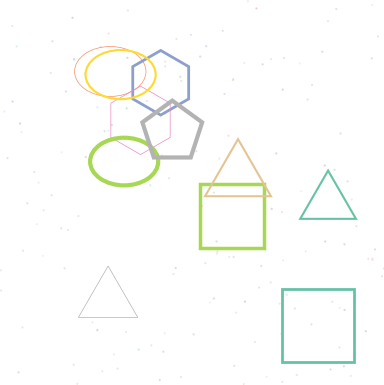[{"shape": "triangle", "thickness": 1.5, "radius": 0.42, "center": [0.852, 0.473]}, {"shape": "square", "thickness": 2, "radius": 0.47, "center": [0.826, 0.155]}, {"shape": "oval", "thickness": 0.5, "radius": 0.46, "center": [0.286, 0.814]}, {"shape": "hexagon", "thickness": 2, "radius": 0.42, "center": [0.417, 0.785]}, {"shape": "hexagon", "thickness": 0.5, "radius": 0.44, "center": [0.365, 0.687]}, {"shape": "oval", "thickness": 3, "radius": 0.44, "center": [0.322, 0.58]}, {"shape": "square", "thickness": 2.5, "radius": 0.42, "center": [0.603, 0.439]}, {"shape": "oval", "thickness": 1.5, "radius": 0.46, "center": [0.313, 0.806]}, {"shape": "triangle", "thickness": 1.5, "radius": 0.49, "center": [0.618, 0.54]}, {"shape": "pentagon", "thickness": 3, "radius": 0.41, "center": [0.447, 0.657]}, {"shape": "triangle", "thickness": 0.5, "radius": 0.45, "center": [0.281, 0.22]}]